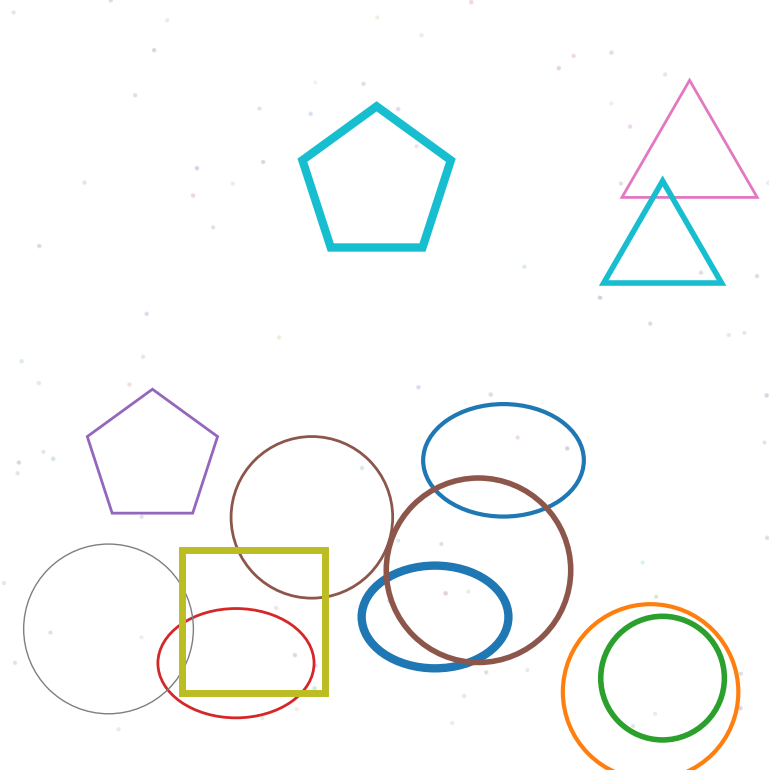[{"shape": "oval", "thickness": 3, "radius": 0.48, "center": [0.565, 0.199]}, {"shape": "oval", "thickness": 1.5, "radius": 0.52, "center": [0.654, 0.402]}, {"shape": "circle", "thickness": 1.5, "radius": 0.57, "center": [0.845, 0.101]}, {"shape": "circle", "thickness": 2, "radius": 0.4, "center": [0.86, 0.119]}, {"shape": "oval", "thickness": 1, "radius": 0.51, "center": [0.306, 0.139]}, {"shape": "pentagon", "thickness": 1, "radius": 0.44, "center": [0.198, 0.406]}, {"shape": "circle", "thickness": 1, "radius": 0.52, "center": [0.405, 0.328]}, {"shape": "circle", "thickness": 2, "radius": 0.6, "center": [0.621, 0.259]}, {"shape": "triangle", "thickness": 1, "radius": 0.51, "center": [0.896, 0.794]}, {"shape": "circle", "thickness": 0.5, "radius": 0.55, "center": [0.141, 0.183]}, {"shape": "square", "thickness": 2.5, "radius": 0.46, "center": [0.33, 0.193]}, {"shape": "pentagon", "thickness": 3, "radius": 0.51, "center": [0.489, 0.761]}, {"shape": "triangle", "thickness": 2, "radius": 0.44, "center": [0.861, 0.677]}]